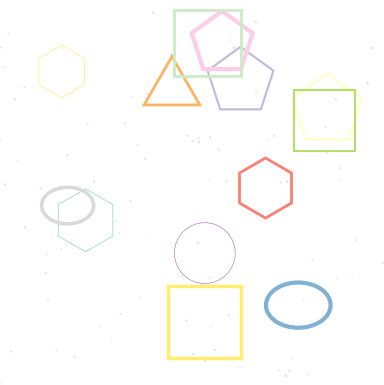[{"shape": "hexagon", "thickness": 0.5, "radius": 0.41, "center": [0.222, 0.428]}, {"shape": "pentagon", "thickness": 1, "radius": 0.47, "center": [0.85, 0.714]}, {"shape": "pentagon", "thickness": 1.5, "radius": 0.45, "center": [0.625, 0.789]}, {"shape": "hexagon", "thickness": 2, "radius": 0.39, "center": [0.69, 0.512]}, {"shape": "oval", "thickness": 3, "radius": 0.42, "center": [0.775, 0.207]}, {"shape": "triangle", "thickness": 2, "radius": 0.42, "center": [0.447, 0.769]}, {"shape": "square", "thickness": 1.5, "radius": 0.39, "center": [0.843, 0.688]}, {"shape": "pentagon", "thickness": 3, "radius": 0.42, "center": [0.577, 0.888]}, {"shape": "oval", "thickness": 2.5, "radius": 0.34, "center": [0.176, 0.466]}, {"shape": "circle", "thickness": 0.5, "radius": 0.39, "center": [0.532, 0.343]}, {"shape": "square", "thickness": 2, "radius": 0.43, "center": [0.539, 0.889]}, {"shape": "hexagon", "thickness": 0.5, "radius": 0.34, "center": [0.16, 0.814]}, {"shape": "square", "thickness": 2.5, "radius": 0.47, "center": [0.531, 0.163]}]